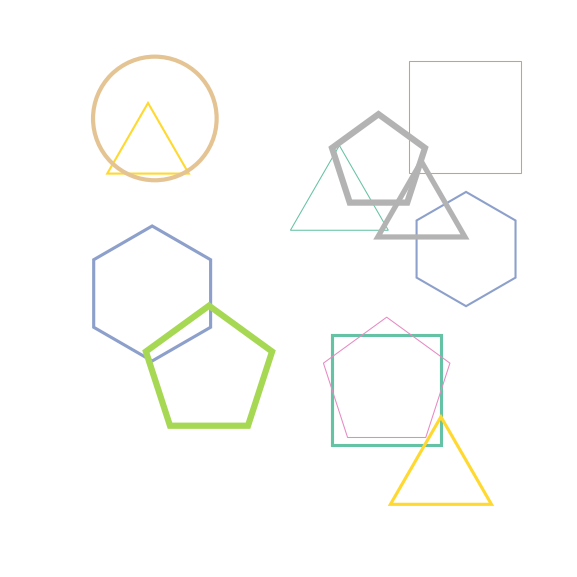[{"shape": "triangle", "thickness": 0.5, "radius": 0.49, "center": [0.588, 0.649]}, {"shape": "square", "thickness": 1.5, "radius": 0.47, "center": [0.669, 0.324]}, {"shape": "square", "thickness": 0.5, "radius": 0.48, "center": [0.805, 0.796]}, {"shape": "hexagon", "thickness": 1.5, "radius": 0.58, "center": [0.263, 0.491]}, {"shape": "hexagon", "thickness": 1, "radius": 0.49, "center": [0.807, 0.568]}, {"shape": "pentagon", "thickness": 0.5, "radius": 0.58, "center": [0.67, 0.335]}, {"shape": "pentagon", "thickness": 3, "radius": 0.57, "center": [0.362, 0.355]}, {"shape": "triangle", "thickness": 1.5, "radius": 0.5, "center": [0.764, 0.176]}, {"shape": "triangle", "thickness": 1, "radius": 0.41, "center": [0.256, 0.739]}, {"shape": "circle", "thickness": 2, "radius": 0.54, "center": [0.268, 0.794]}, {"shape": "triangle", "thickness": 2.5, "radius": 0.44, "center": [0.73, 0.632]}, {"shape": "pentagon", "thickness": 3, "radius": 0.42, "center": [0.655, 0.717]}]